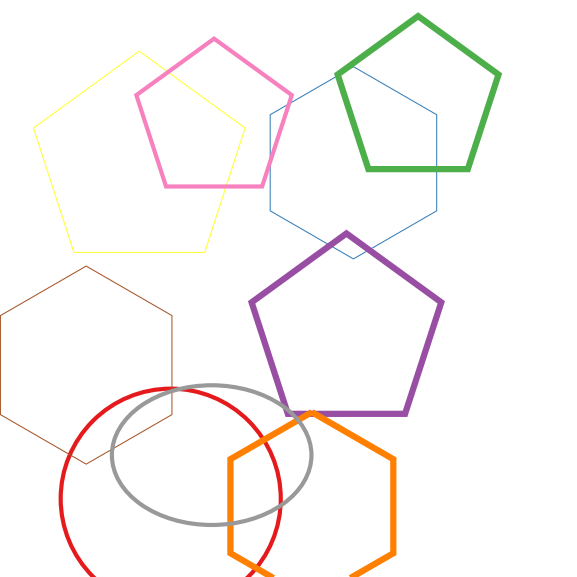[{"shape": "circle", "thickness": 2, "radius": 0.95, "center": [0.296, 0.136]}, {"shape": "hexagon", "thickness": 0.5, "radius": 0.83, "center": [0.612, 0.717]}, {"shape": "pentagon", "thickness": 3, "radius": 0.73, "center": [0.724, 0.825]}, {"shape": "pentagon", "thickness": 3, "radius": 0.86, "center": [0.6, 0.422]}, {"shape": "hexagon", "thickness": 3, "radius": 0.81, "center": [0.54, 0.123]}, {"shape": "pentagon", "thickness": 0.5, "radius": 0.96, "center": [0.241, 0.718]}, {"shape": "hexagon", "thickness": 0.5, "radius": 0.86, "center": [0.149, 0.367]}, {"shape": "pentagon", "thickness": 2, "radius": 0.71, "center": [0.371, 0.791]}, {"shape": "oval", "thickness": 2, "radius": 0.86, "center": [0.367, 0.211]}]